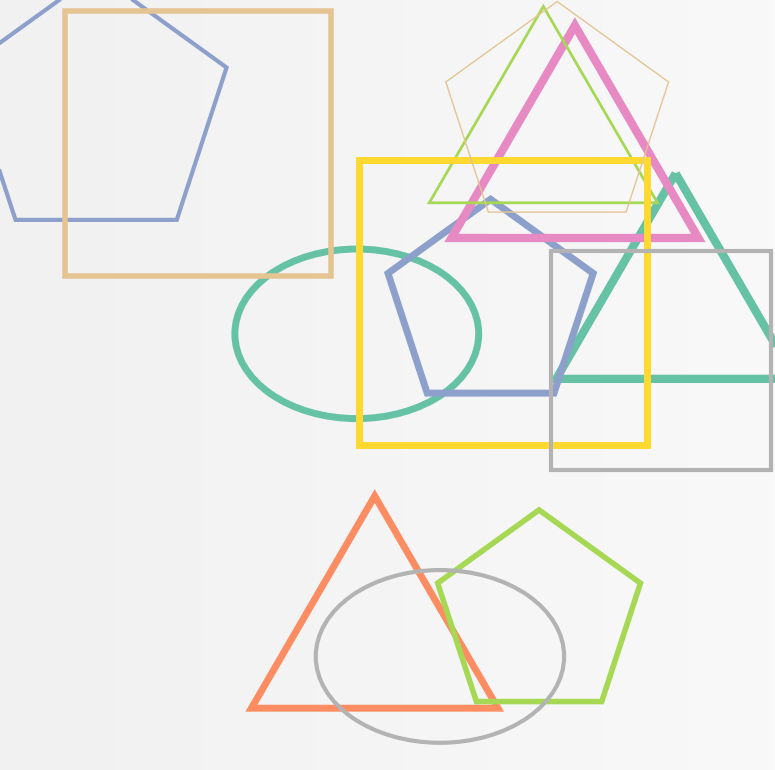[{"shape": "oval", "thickness": 2.5, "radius": 0.79, "center": [0.46, 0.566]}, {"shape": "triangle", "thickness": 3, "radius": 0.89, "center": [0.872, 0.597]}, {"shape": "triangle", "thickness": 2.5, "radius": 0.92, "center": [0.483, 0.172]}, {"shape": "pentagon", "thickness": 2.5, "radius": 0.7, "center": [0.633, 0.602]}, {"shape": "pentagon", "thickness": 1.5, "radius": 0.88, "center": [0.124, 0.858]}, {"shape": "triangle", "thickness": 3, "radius": 0.92, "center": [0.742, 0.783]}, {"shape": "pentagon", "thickness": 2, "radius": 0.69, "center": [0.696, 0.2]}, {"shape": "triangle", "thickness": 1, "radius": 0.85, "center": [0.701, 0.822]}, {"shape": "square", "thickness": 2.5, "radius": 0.93, "center": [0.649, 0.607]}, {"shape": "square", "thickness": 2, "radius": 0.86, "center": [0.255, 0.814]}, {"shape": "pentagon", "thickness": 0.5, "radius": 0.76, "center": [0.719, 0.847]}, {"shape": "square", "thickness": 1.5, "radius": 0.71, "center": [0.853, 0.532]}, {"shape": "oval", "thickness": 1.5, "radius": 0.8, "center": [0.568, 0.147]}]